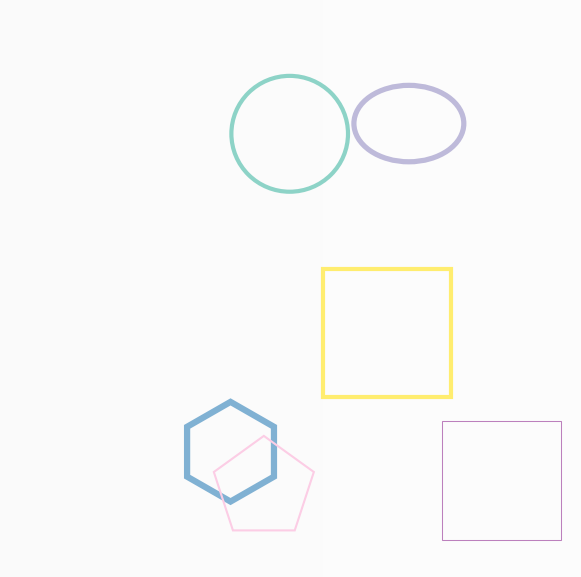[{"shape": "circle", "thickness": 2, "radius": 0.5, "center": [0.498, 0.767]}, {"shape": "oval", "thickness": 2.5, "radius": 0.47, "center": [0.703, 0.785]}, {"shape": "hexagon", "thickness": 3, "radius": 0.43, "center": [0.397, 0.217]}, {"shape": "pentagon", "thickness": 1, "radius": 0.45, "center": [0.454, 0.154]}, {"shape": "square", "thickness": 0.5, "radius": 0.51, "center": [0.862, 0.168]}, {"shape": "square", "thickness": 2, "radius": 0.55, "center": [0.666, 0.423]}]